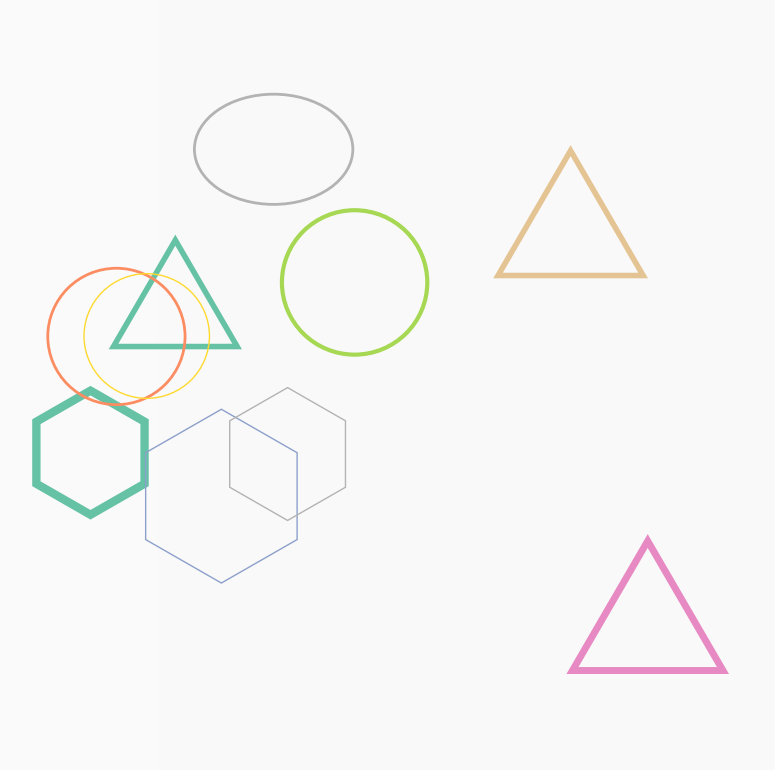[{"shape": "triangle", "thickness": 2, "radius": 0.46, "center": [0.226, 0.596]}, {"shape": "hexagon", "thickness": 3, "radius": 0.4, "center": [0.117, 0.412]}, {"shape": "circle", "thickness": 1, "radius": 0.44, "center": [0.15, 0.563]}, {"shape": "hexagon", "thickness": 0.5, "radius": 0.56, "center": [0.286, 0.356]}, {"shape": "triangle", "thickness": 2.5, "radius": 0.56, "center": [0.836, 0.185]}, {"shape": "circle", "thickness": 1.5, "radius": 0.47, "center": [0.458, 0.633]}, {"shape": "circle", "thickness": 0.5, "radius": 0.4, "center": [0.189, 0.564]}, {"shape": "triangle", "thickness": 2, "radius": 0.54, "center": [0.736, 0.696]}, {"shape": "oval", "thickness": 1, "radius": 0.51, "center": [0.353, 0.806]}, {"shape": "hexagon", "thickness": 0.5, "radius": 0.43, "center": [0.371, 0.41]}]